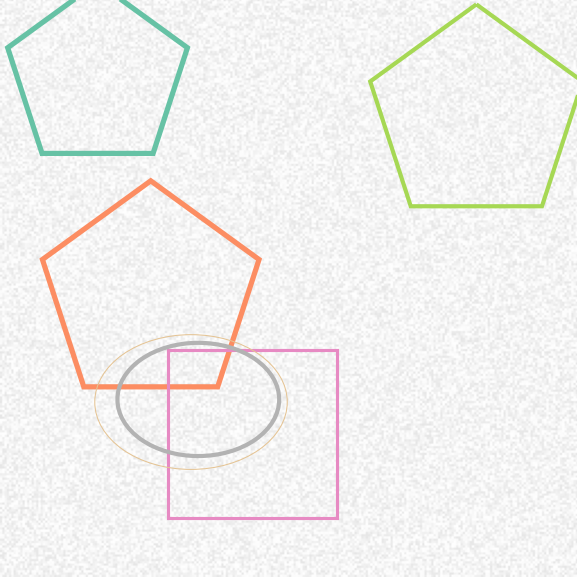[{"shape": "pentagon", "thickness": 2.5, "radius": 0.82, "center": [0.169, 0.866]}, {"shape": "pentagon", "thickness": 2.5, "radius": 0.99, "center": [0.261, 0.489]}, {"shape": "square", "thickness": 1.5, "radius": 0.73, "center": [0.438, 0.248]}, {"shape": "pentagon", "thickness": 2, "radius": 0.97, "center": [0.825, 0.798]}, {"shape": "oval", "thickness": 0.5, "radius": 0.83, "center": [0.331, 0.303]}, {"shape": "oval", "thickness": 2, "radius": 0.7, "center": [0.343, 0.307]}]